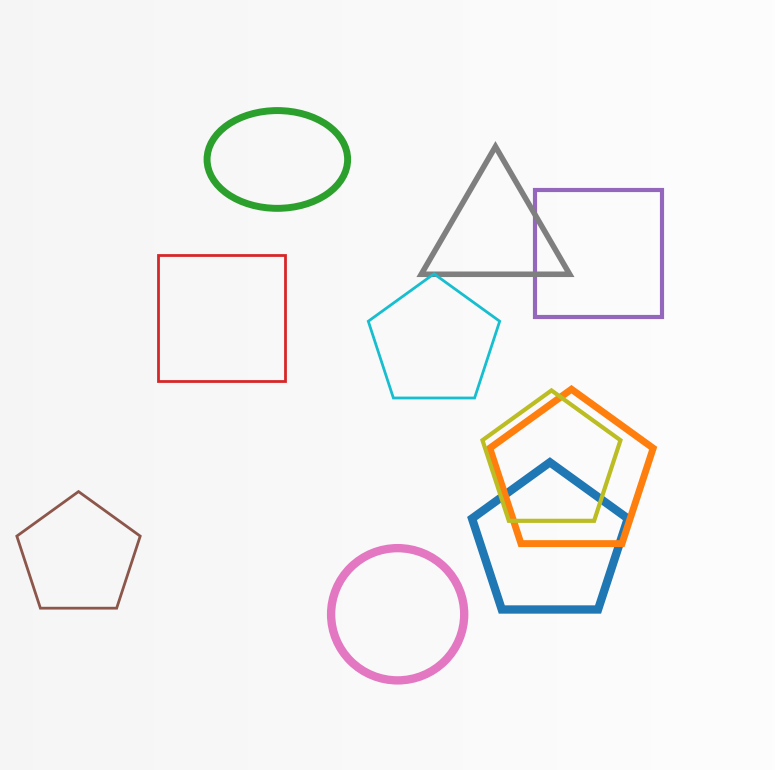[{"shape": "pentagon", "thickness": 3, "radius": 0.53, "center": [0.71, 0.294]}, {"shape": "pentagon", "thickness": 2.5, "radius": 0.55, "center": [0.737, 0.384]}, {"shape": "oval", "thickness": 2.5, "radius": 0.45, "center": [0.358, 0.793]}, {"shape": "square", "thickness": 1, "radius": 0.41, "center": [0.286, 0.587]}, {"shape": "square", "thickness": 1.5, "radius": 0.41, "center": [0.772, 0.671]}, {"shape": "pentagon", "thickness": 1, "radius": 0.42, "center": [0.101, 0.278]}, {"shape": "circle", "thickness": 3, "radius": 0.43, "center": [0.513, 0.202]}, {"shape": "triangle", "thickness": 2, "radius": 0.55, "center": [0.639, 0.699]}, {"shape": "pentagon", "thickness": 1.5, "radius": 0.47, "center": [0.712, 0.399]}, {"shape": "pentagon", "thickness": 1, "radius": 0.45, "center": [0.56, 0.555]}]